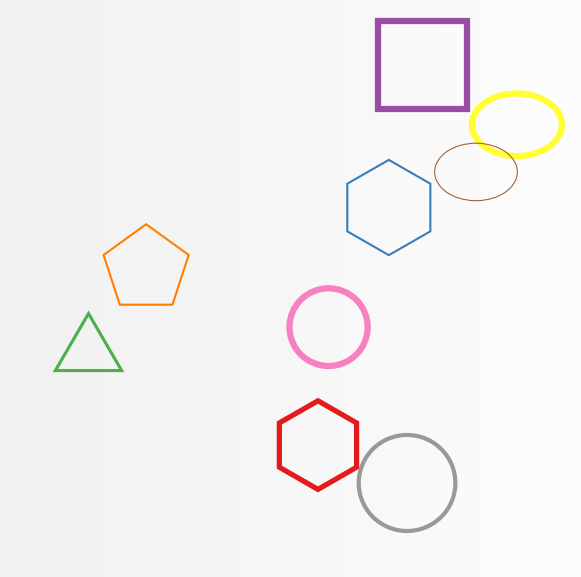[{"shape": "hexagon", "thickness": 2.5, "radius": 0.38, "center": [0.547, 0.228]}, {"shape": "hexagon", "thickness": 1, "radius": 0.41, "center": [0.669, 0.64]}, {"shape": "triangle", "thickness": 1.5, "radius": 0.33, "center": [0.152, 0.39]}, {"shape": "square", "thickness": 3, "radius": 0.38, "center": [0.728, 0.886]}, {"shape": "pentagon", "thickness": 1, "radius": 0.39, "center": [0.251, 0.534]}, {"shape": "oval", "thickness": 3, "radius": 0.39, "center": [0.889, 0.783]}, {"shape": "oval", "thickness": 0.5, "radius": 0.36, "center": [0.819, 0.701]}, {"shape": "circle", "thickness": 3, "radius": 0.34, "center": [0.565, 0.433]}, {"shape": "circle", "thickness": 2, "radius": 0.42, "center": [0.7, 0.163]}]